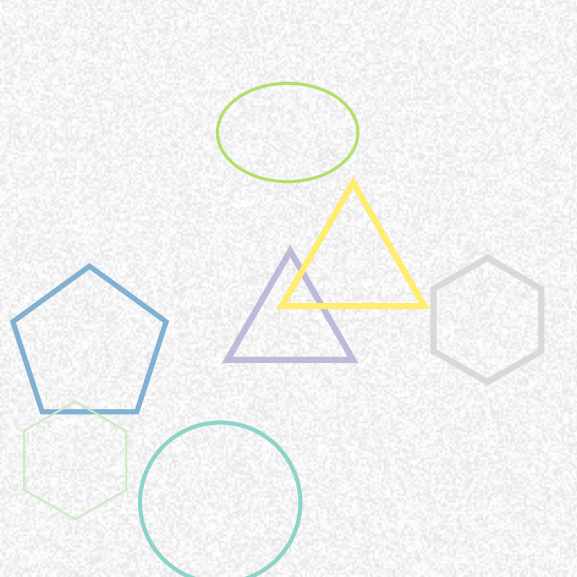[{"shape": "circle", "thickness": 2, "radius": 0.69, "center": [0.381, 0.129]}, {"shape": "triangle", "thickness": 3, "radius": 0.63, "center": [0.503, 0.439]}, {"shape": "pentagon", "thickness": 2.5, "radius": 0.7, "center": [0.155, 0.399]}, {"shape": "oval", "thickness": 1.5, "radius": 0.61, "center": [0.498, 0.77]}, {"shape": "hexagon", "thickness": 3, "radius": 0.54, "center": [0.844, 0.445]}, {"shape": "hexagon", "thickness": 1, "radius": 0.51, "center": [0.13, 0.202]}, {"shape": "triangle", "thickness": 3, "radius": 0.71, "center": [0.612, 0.54]}]